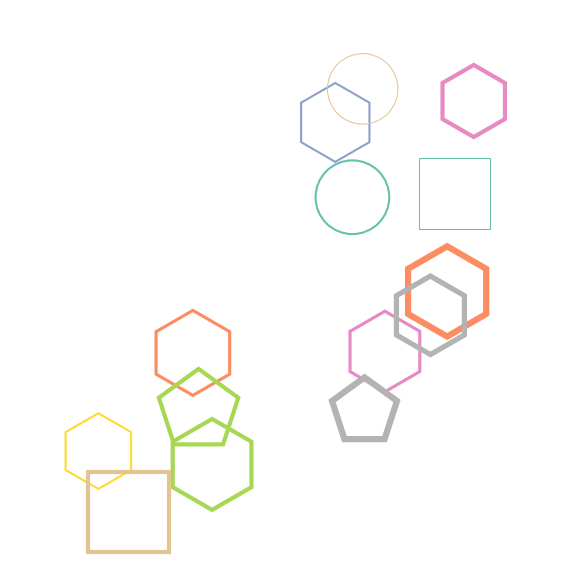[{"shape": "circle", "thickness": 1, "radius": 0.32, "center": [0.61, 0.658]}, {"shape": "square", "thickness": 0.5, "radius": 0.31, "center": [0.787, 0.664]}, {"shape": "hexagon", "thickness": 1.5, "radius": 0.37, "center": [0.334, 0.388]}, {"shape": "hexagon", "thickness": 3, "radius": 0.39, "center": [0.774, 0.495]}, {"shape": "hexagon", "thickness": 1, "radius": 0.34, "center": [0.581, 0.787]}, {"shape": "hexagon", "thickness": 2, "radius": 0.31, "center": [0.82, 0.824]}, {"shape": "hexagon", "thickness": 1.5, "radius": 0.35, "center": [0.666, 0.391]}, {"shape": "pentagon", "thickness": 2, "radius": 0.36, "center": [0.344, 0.288]}, {"shape": "hexagon", "thickness": 2, "radius": 0.39, "center": [0.367, 0.195]}, {"shape": "hexagon", "thickness": 1, "radius": 0.33, "center": [0.17, 0.218]}, {"shape": "square", "thickness": 2, "radius": 0.35, "center": [0.223, 0.112]}, {"shape": "circle", "thickness": 0.5, "radius": 0.31, "center": [0.628, 0.845]}, {"shape": "hexagon", "thickness": 2.5, "radius": 0.34, "center": [0.745, 0.453]}, {"shape": "pentagon", "thickness": 3, "radius": 0.3, "center": [0.631, 0.287]}]